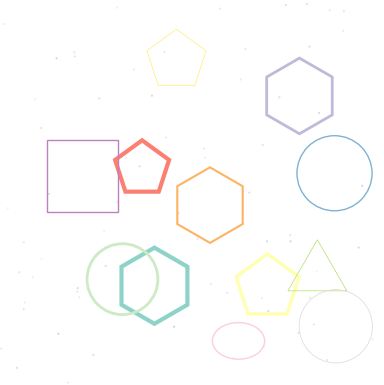[{"shape": "hexagon", "thickness": 3, "radius": 0.49, "center": [0.401, 0.258]}, {"shape": "pentagon", "thickness": 2.5, "radius": 0.43, "center": [0.695, 0.254]}, {"shape": "hexagon", "thickness": 2, "radius": 0.49, "center": [0.778, 0.751]}, {"shape": "pentagon", "thickness": 3, "radius": 0.37, "center": [0.369, 0.562]}, {"shape": "circle", "thickness": 1, "radius": 0.49, "center": [0.869, 0.55]}, {"shape": "hexagon", "thickness": 1.5, "radius": 0.49, "center": [0.545, 0.467]}, {"shape": "triangle", "thickness": 0.5, "radius": 0.44, "center": [0.824, 0.289]}, {"shape": "oval", "thickness": 1, "radius": 0.34, "center": [0.62, 0.115]}, {"shape": "circle", "thickness": 0.5, "radius": 0.48, "center": [0.872, 0.152]}, {"shape": "square", "thickness": 1, "radius": 0.46, "center": [0.215, 0.543]}, {"shape": "circle", "thickness": 2, "radius": 0.46, "center": [0.318, 0.275]}, {"shape": "pentagon", "thickness": 0.5, "radius": 0.4, "center": [0.459, 0.843]}]